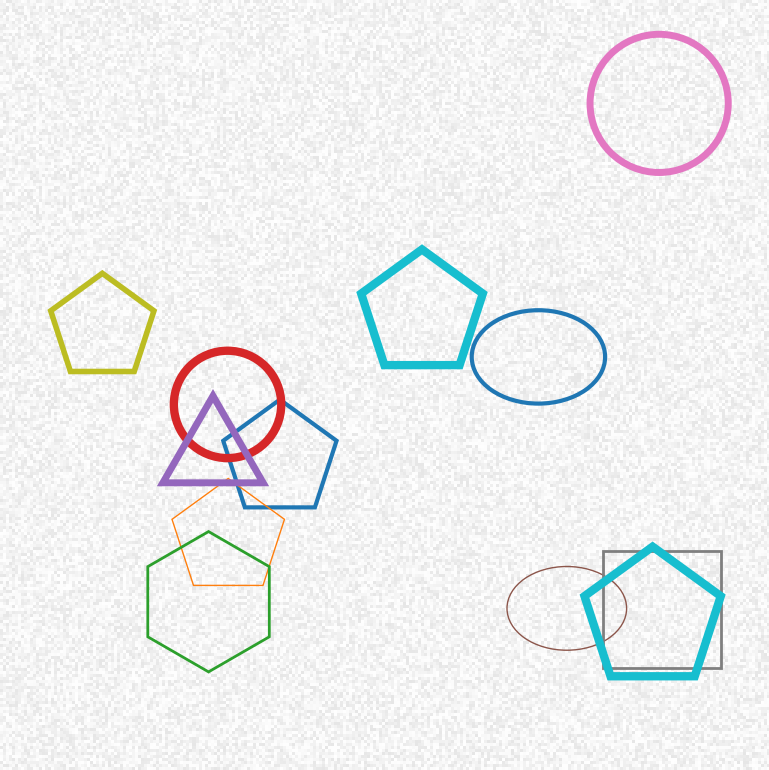[{"shape": "pentagon", "thickness": 1.5, "radius": 0.39, "center": [0.363, 0.404]}, {"shape": "oval", "thickness": 1.5, "radius": 0.43, "center": [0.699, 0.536]}, {"shape": "pentagon", "thickness": 0.5, "radius": 0.38, "center": [0.296, 0.302]}, {"shape": "hexagon", "thickness": 1, "radius": 0.46, "center": [0.271, 0.219]}, {"shape": "circle", "thickness": 3, "radius": 0.35, "center": [0.296, 0.475]}, {"shape": "triangle", "thickness": 2.5, "radius": 0.38, "center": [0.277, 0.411]}, {"shape": "oval", "thickness": 0.5, "radius": 0.39, "center": [0.736, 0.21]}, {"shape": "circle", "thickness": 2.5, "radius": 0.45, "center": [0.856, 0.866]}, {"shape": "square", "thickness": 1, "radius": 0.38, "center": [0.86, 0.208]}, {"shape": "pentagon", "thickness": 2, "radius": 0.35, "center": [0.133, 0.575]}, {"shape": "pentagon", "thickness": 3, "radius": 0.47, "center": [0.848, 0.197]}, {"shape": "pentagon", "thickness": 3, "radius": 0.42, "center": [0.548, 0.593]}]